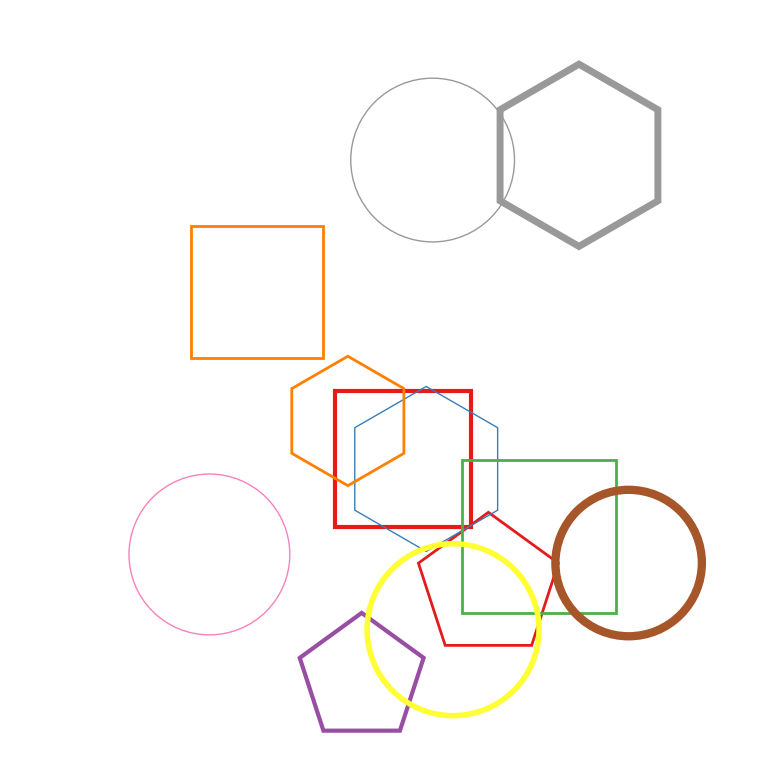[{"shape": "pentagon", "thickness": 1, "radius": 0.48, "center": [0.634, 0.239]}, {"shape": "square", "thickness": 1.5, "radius": 0.44, "center": [0.523, 0.403]}, {"shape": "hexagon", "thickness": 0.5, "radius": 0.54, "center": [0.554, 0.391]}, {"shape": "square", "thickness": 1, "radius": 0.5, "center": [0.7, 0.303]}, {"shape": "pentagon", "thickness": 1.5, "radius": 0.42, "center": [0.47, 0.119]}, {"shape": "hexagon", "thickness": 1, "radius": 0.42, "center": [0.452, 0.453]}, {"shape": "square", "thickness": 1, "radius": 0.43, "center": [0.333, 0.621]}, {"shape": "circle", "thickness": 2, "radius": 0.56, "center": [0.588, 0.182]}, {"shape": "circle", "thickness": 3, "radius": 0.48, "center": [0.816, 0.269]}, {"shape": "circle", "thickness": 0.5, "radius": 0.52, "center": [0.272, 0.28]}, {"shape": "circle", "thickness": 0.5, "radius": 0.53, "center": [0.562, 0.792]}, {"shape": "hexagon", "thickness": 2.5, "radius": 0.59, "center": [0.752, 0.798]}]